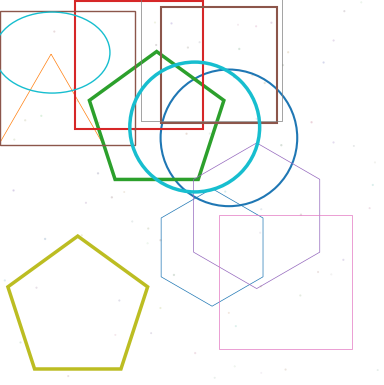[{"shape": "hexagon", "thickness": 0.5, "radius": 0.76, "center": [0.551, 0.357]}, {"shape": "circle", "thickness": 1.5, "radius": 0.89, "center": [0.595, 0.642]}, {"shape": "triangle", "thickness": 0.5, "radius": 0.79, "center": [0.133, 0.701]}, {"shape": "pentagon", "thickness": 2.5, "radius": 0.92, "center": [0.407, 0.682]}, {"shape": "square", "thickness": 1.5, "radius": 0.83, "center": [0.36, 0.832]}, {"shape": "hexagon", "thickness": 0.5, "radius": 0.95, "center": [0.667, 0.44]}, {"shape": "square", "thickness": 1.5, "radius": 0.75, "center": [0.569, 0.831]}, {"shape": "square", "thickness": 1, "radius": 0.88, "center": [0.174, 0.797]}, {"shape": "square", "thickness": 0.5, "radius": 0.87, "center": [0.742, 0.267]}, {"shape": "square", "thickness": 0.5, "radius": 0.92, "center": [0.549, 0.868]}, {"shape": "pentagon", "thickness": 2.5, "radius": 0.95, "center": [0.202, 0.196]}, {"shape": "circle", "thickness": 2.5, "radius": 0.84, "center": [0.506, 0.67]}, {"shape": "oval", "thickness": 1, "radius": 0.75, "center": [0.135, 0.863]}]